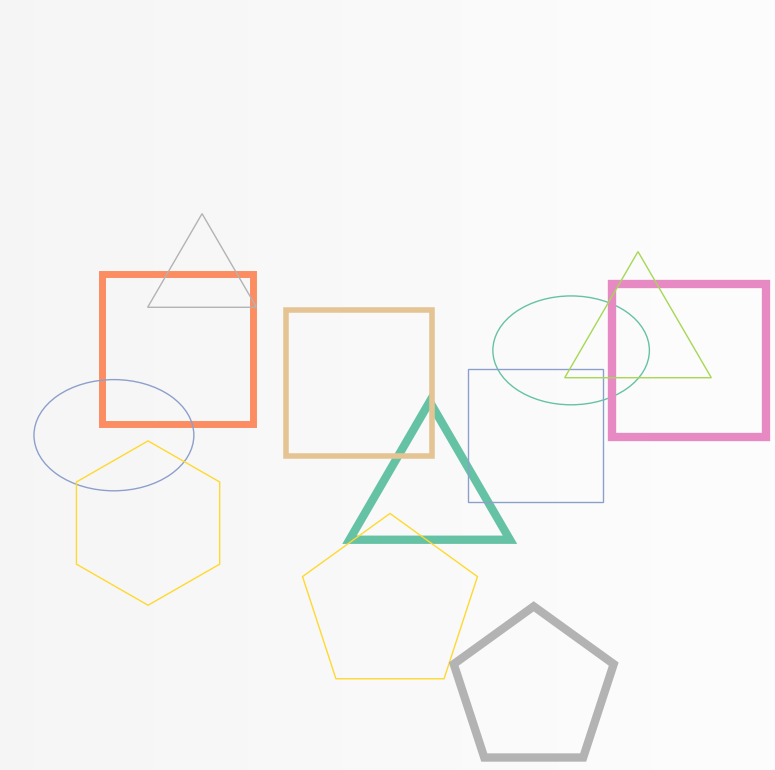[{"shape": "triangle", "thickness": 3, "radius": 0.6, "center": [0.554, 0.359]}, {"shape": "oval", "thickness": 0.5, "radius": 0.5, "center": [0.737, 0.545]}, {"shape": "square", "thickness": 2.5, "radius": 0.49, "center": [0.229, 0.547]}, {"shape": "square", "thickness": 0.5, "radius": 0.43, "center": [0.691, 0.434]}, {"shape": "oval", "thickness": 0.5, "radius": 0.52, "center": [0.147, 0.435]}, {"shape": "square", "thickness": 3, "radius": 0.5, "center": [0.889, 0.532]}, {"shape": "triangle", "thickness": 0.5, "radius": 0.55, "center": [0.823, 0.564]}, {"shape": "hexagon", "thickness": 0.5, "radius": 0.53, "center": [0.191, 0.321]}, {"shape": "pentagon", "thickness": 0.5, "radius": 0.59, "center": [0.503, 0.214]}, {"shape": "square", "thickness": 2, "radius": 0.47, "center": [0.463, 0.503]}, {"shape": "triangle", "thickness": 0.5, "radius": 0.41, "center": [0.261, 0.641]}, {"shape": "pentagon", "thickness": 3, "radius": 0.54, "center": [0.689, 0.104]}]